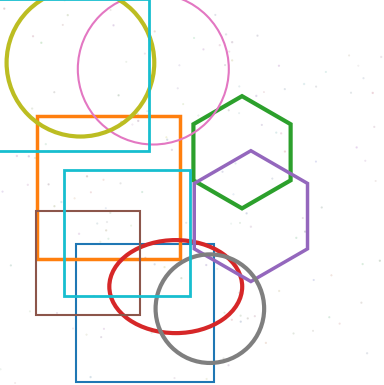[{"shape": "square", "thickness": 1.5, "radius": 0.9, "center": [0.377, 0.187]}, {"shape": "square", "thickness": 2.5, "radius": 0.93, "center": [0.282, 0.513]}, {"shape": "hexagon", "thickness": 3, "radius": 0.73, "center": [0.629, 0.604]}, {"shape": "oval", "thickness": 3, "radius": 0.86, "center": [0.457, 0.256]}, {"shape": "hexagon", "thickness": 2.5, "radius": 0.85, "center": [0.652, 0.439]}, {"shape": "square", "thickness": 1.5, "radius": 0.68, "center": [0.229, 0.317]}, {"shape": "circle", "thickness": 1.5, "radius": 0.98, "center": [0.398, 0.821]}, {"shape": "circle", "thickness": 3, "radius": 0.7, "center": [0.545, 0.198]}, {"shape": "circle", "thickness": 3, "radius": 0.96, "center": [0.209, 0.837]}, {"shape": "square", "thickness": 2, "radius": 0.82, "center": [0.329, 0.395]}, {"shape": "square", "thickness": 2, "radius": 0.99, "center": [0.189, 0.805]}]